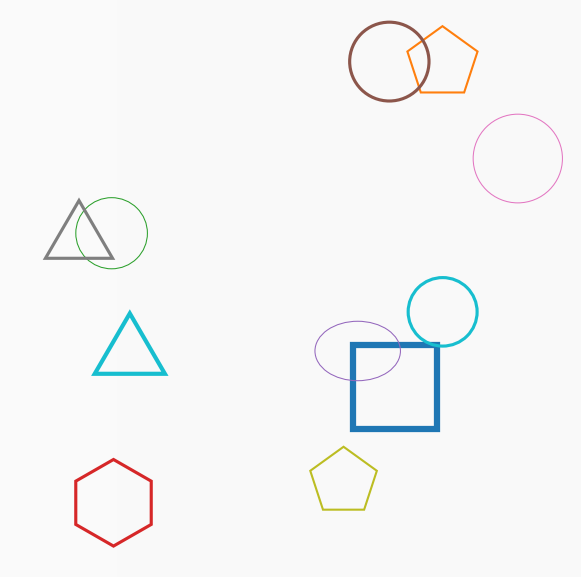[{"shape": "square", "thickness": 3, "radius": 0.36, "center": [0.68, 0.329]}, {"shape": "pentagon", "thickness": 1, "radius": 0.32, "center": [0.761, 0.89]}, {"shape": "circle", "thickness": 0.5, "radius": 0.31, "center": [0.192, 0.595]}, {"shape": "hexagon", "thickness": 1.5, "radius": 0.37, "center": [0.195, 0.129]}, {"shape": "oval", "thickness": 0.5, "radius": 0.37, "center": [0.615, 0.391]}, {"shape": "circle", "thickness": 1.5, "radius": 0.34, "center": [0.67, 0.892]}, {"shape": "circle", "thickness": 0.5, "radius": 0.38, "center": [0.891, 0.725]}, {"shape": "triangle", "thickness": 1.5, "radius": 0.33, "center": [0.136, 0.585]}, {"shape": "pentagon", "thickness": 1, "radius": 0.3, "center": [0.591, 0.165]}, {"shape": "triangle", "thickness": 2, "radius": 0.35, "center": [0.223, 0.387]}, {"shape": "circle", "thickness": 1.5, "radius": 0.3, "center": [0.762, 0.459]}]